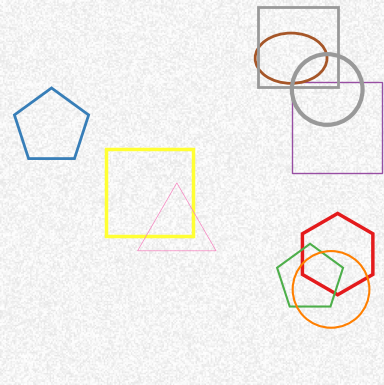[{"shape": "hexagon", "thickness": 2.5, "radius": 0.53, "center": [0.877, 0.34]}, {"shape": "pentagon", "thickness": 2, "radius": 0.51, "center": [0.134, 0.67]}, {"shape": "pentagon", "thickness": 1.5, "radius": 0.45, "center": [0.805, 0.277]}, {"shape": "square", "thickness": 1, "radius": 0.59, "center": [0.876, 0.669]}, {"shape": "circle", "thickness": 1.5, "radius": 0.5, "center": [0.86, 0.248]}, {"shape": "square", "thickness": 2.5, "radius": 0.57, "center": [0.387, 0.5]}, {"shape": "oval", "thickness": 2, "radius": 0.47, "center": [0.756, 0.849]}, {"shape": "triangle", "thickness": 0.5, "radius": 0.59, "center": [0.459, 0.407]}, {"shape": "square", "thickness": 2, "radius": 0.52, "center": [0.774, 0.877]}, {"shape": "circle", "thickness": 3, "radius": 0.46, "center": [0.85, 0.768]}]